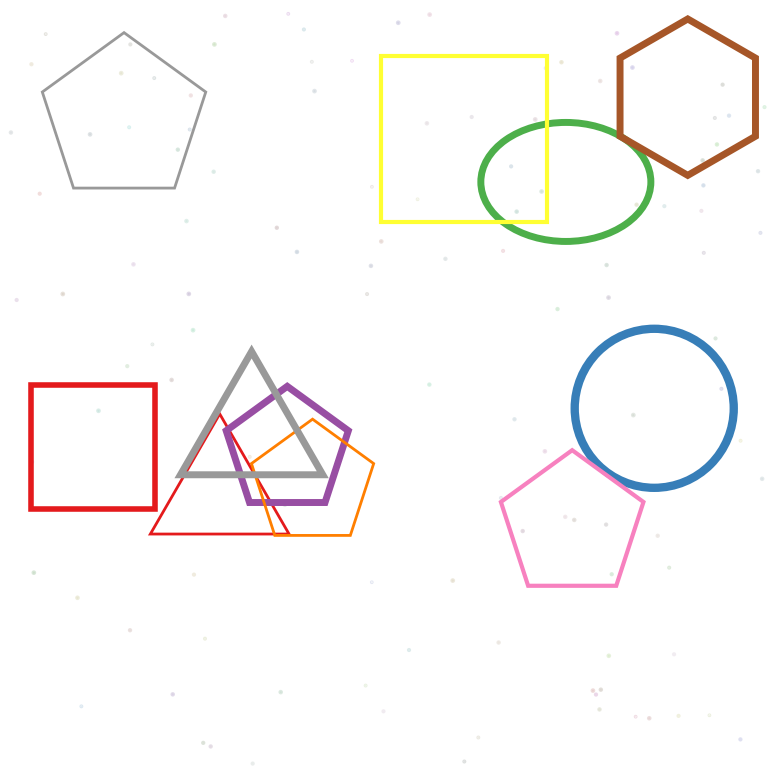[{"shape": "triangle", "thickness": 1, "radius": 0.52, "center": [0.285, 0.358]}, {"shape": "square", "thickness": 2, "radius": 0.4, "center": [0.121, 0.419]}, {"shape": "circle", "thickness": 3, "radius": 0.52, "center": [0.85, 0.47]}, {"shape": "oval", "thickness": 2.5, "radius": 0.55, "center": [0.735, 0.764]}, {"shape": "pentagon", "thickness": 2.5, "radius": 0.42, "center": [0.373, 0.415]}, {"shape": "pentagon", "thickness": 1, "radius": 0.42, "center": [0.406, 0.372]}, {"shape": "square", "thickness": 1.5, "radius": 0.54, "center": [0.602, 0.819]}, {"shape": "hexagon", "thickness": 2.5, "radius": 0.51, "center": [0.893, 0.874]}, {"shape": "pentagon", "thickness": 1.5, "radius": 0.49, "center": [0.743, 0.318]}, {"shape": "triangle", "thickness": 2.5, "radius": 0.53, "center": [0.327, 0.437]}, {"shape": "pentagon", "thickness": 1, "radius": 0.56, "center": [0.161, 0.846]}]